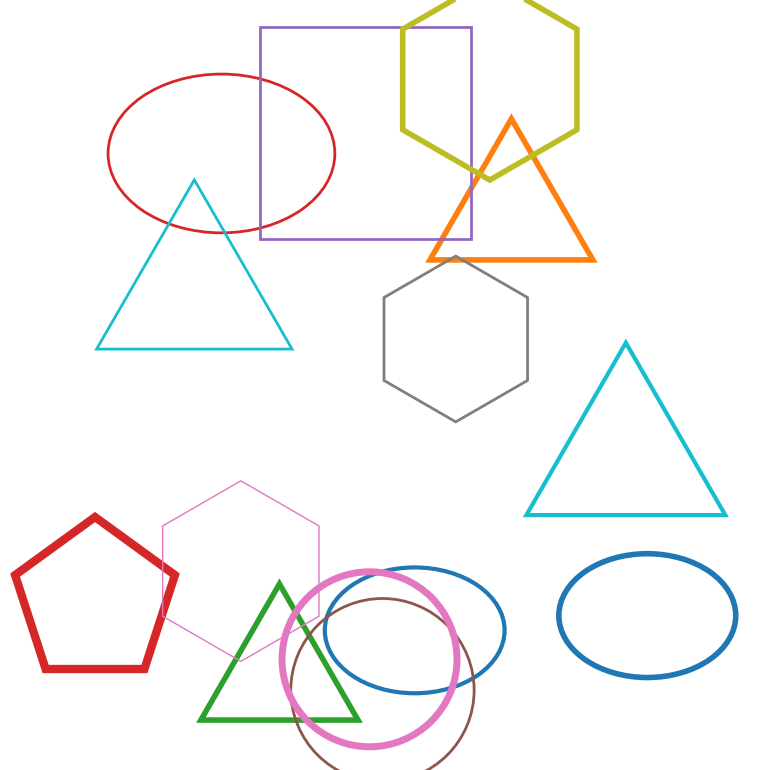[{"shape": "oval", "thickness": 1.5, "radius": 0.58, "center": [0.539, 0.181]}, {"shape": "oval", "thickness": 2, "radius": 0.57, "center": [0.841, 0.201]}, {"shape": "triangle", "thickness": 2, "radius": 0.61, "center": [0.664, 0.724]}, {"shape": "triangle", "thickness": 2, "radius": 0.59, "center": [0.363, 0.124]}, {"shape": "oval", "thickness": 1, "radius": 0.74, "center": [0.288, 0.801]}, {"shape": "pentagon", "thickness": 3, "radius": 0.55, "center": [0.123, 0.219]}, {"shape": "square", "thickness": 1, "radius": 0.69, "center": [0.475, 0.827]}, {"shape": "circle", "thickness": 1, "radius": 0.6, "center": [0.497, 0.104]}, {"shape": "circle", "thickness": 2.5, "radius": 0.57, "center": [0.48, 0.144]}, {"shape": "hexagon", "thickness": 0.5, "radius": 0.59, "center": [0.313, 0.258]}, {"shape": "hexagon", "thickness": 1, "radius": 0.54, "center": [0.592, 0.56]}, {"shape": "hexagon", "thickness": 2, "radius": 0.65, "center": [0.636, 0.897]}, {"shape": "triangle", "thickness": 1.5, "radius": 0.75, "center": [0.813, 0.406]}, {"shape": "triangle", "thickness": 1, "radius": 0.73, "center": [0.252, 0.62]}]